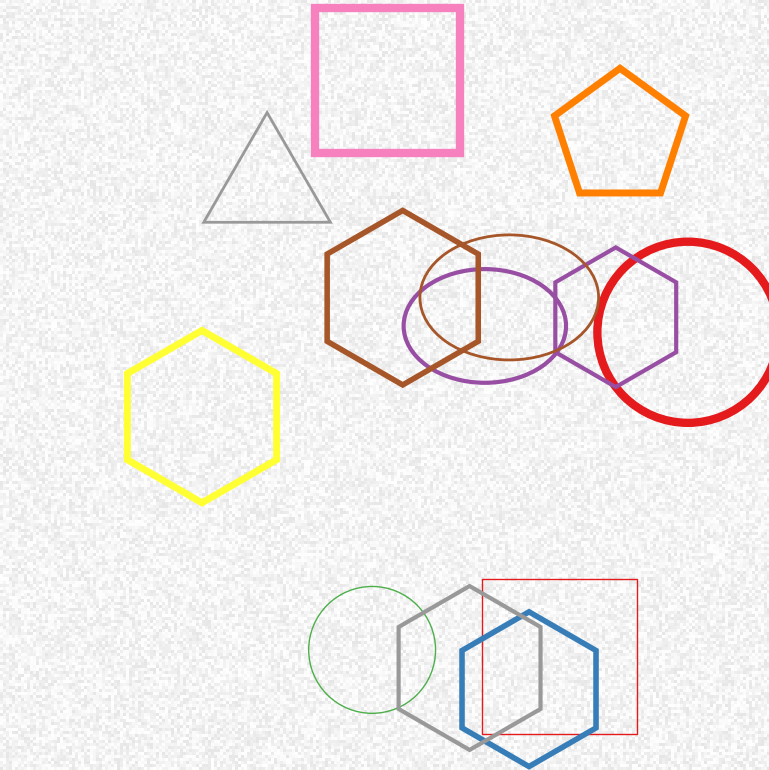[{"shape": "circle", "thickness": 3, "radius": 0.59, "center": [0.893, 0.568]}, {"shape": "square", "thickness": 0.5, "radius": 0.5, "center": [0.727, 0.147]}, {"shape": "hexagon", "thickness": 2, "radius": 0.5, "center": [0.687, 0.105]}, {"shape": "circle", "thickness": 0.5, "radius": 0.41, "center": [0.483, 0.156]}, {"shape": "hexagon", "thickness": 1.5, "radius": 0.45, "center": [0.8, 0.588]}, {"shape": "oval", "thickness": 1.5, "radius": 0.53, "center": [0.63, 0.577]}, {"shape": "pentagon", "thickness": 2.5, "radius": 0.45, "center": [0.805, 0.822]}, {"shape": "hexagon", "thickness": 2.5, "radius": 0.56, "center": [0.262, 0.459]}, {"shape": "oval", "thickness": 1, "radius": 0.58, "center": [0.661, 0.614]}, {"shape": "hexagon", "thickness": 2, "radius": 0.57, "center": [0.523, 0.613]}, {"shape": "square", "thickness": 3, "radius": 0.47, "center": [0.504, 0.896]}, {"shape": "hexagon", "thickness": 1.5, "radius": 0.53, "center": [0.61, 0.132]}, {"shape": "triangle", "thickness": 1, "radius": 0.47, "center": [0.347, 0.759]}]